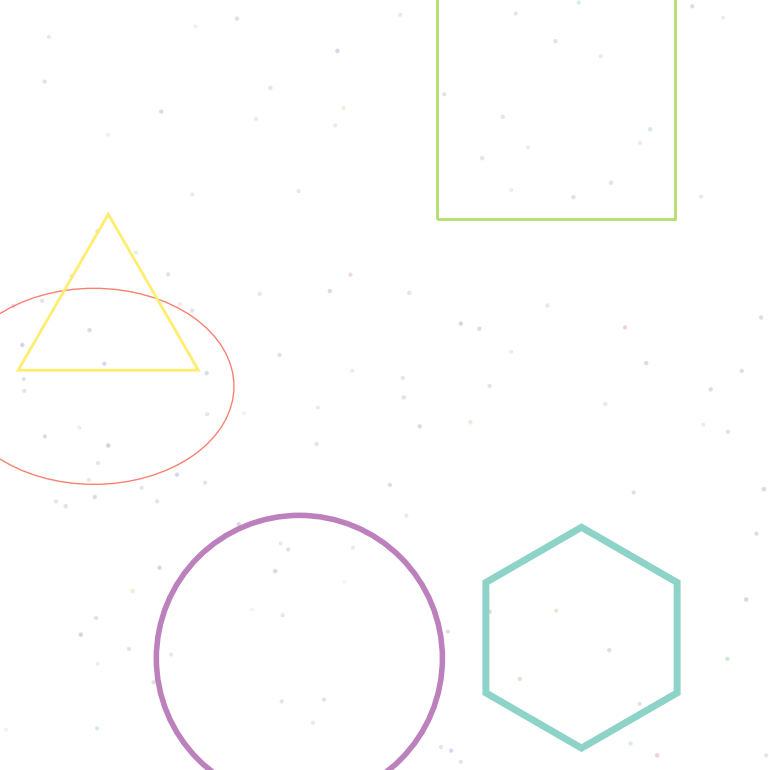[{"shape": "hexagon", "thickness": 2.5, "radius": 0.72, "center": [0.755, 0.172]}, {"shape": "oval", "thickness": 0.5, "radius": 0.91, "center": [0.122, 0.498]}, {"shape": "square", "thickness": 1, "radius": 0.77, "center": [0.722, 0.871]}, {"shape": "circle", "thickness": 2, "radius": 0.93, "center": [0.389, 0.145]}, {"shape": "triangle", "thickness": 1, "radius": 0.68, "center": [0.141, 0.587]}]